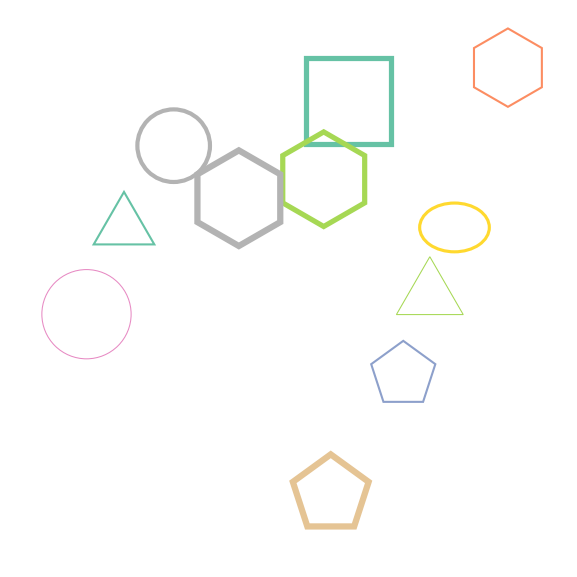[{"shape": "triangle", "thickness": 1, "radius": 0.3, "center": [0.215, 0.606]}, {"shape": "square", "thickness": 2.5, "radius": 0.37, "center": [0.603, 0.824]}, {"shape": "hexagon", "thickness": 1, "radius": 0.34, "center": [0.88, 0.882]}, {"shape": "pentagon", "thickness": 1, "radius": 0.29, "center": [0.698, 0.351]}, {"shape": "circle", "thickness": 0.5, "radius": 0.39, "center": [0.15, 0.455]}, {"shape": "triangle", "thickness": 0.5, "radius": 0.33, "center": [0.744, 0.488]}, {"shape": "hexagon", "thickness": 2.5, "radius": 0.41, "center": [0.561, 0.689]}, {"shape": "oval", "thickness": 1.5, "radius": 0.3, "center": [0.787, 0.605]}, {"shape": "pentagon", "thickness": 3, "radius": 0.34, "center": [0.573, 0.143]}, {"shape": "circle", "thickness": 2, "radius": 0.31, "center": [0.301, 0.747]}, {"shape": "hexagon", "thickness": 3, "radius": 0.41, "center": [0.414, 0.656]}]